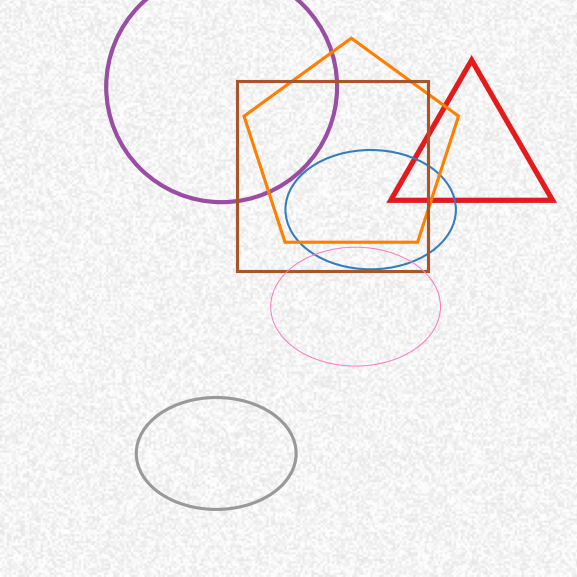[{"shape": "triangle", "thickness": 2.5, "radius": 0.81, "center": [0.817, 0.733]}, {"shape": "oval", "thickness": 1, "radius": 0.74, "center": [0.642, 0.636]}, {"shape": "circle", "thickness": 2, "radius": 1.0, "center": [0.384, 0.849]}, {"shape": "pentagon", "thickness": 1.5, "radius": 0.98, "center": [0.608, 0.738]}, {"shape": "square", "thickness": 1.5, "radius": 0.82, "center": [0.576, 0.694]}, {"shape": "oval", "thickness": 0.5, "radius": 0.74, "center": [0.616, 0.468]}, {"shape": "oval", "thickness": 1.5, "radius": 0.69, "center": [0.374, 0.214]}]